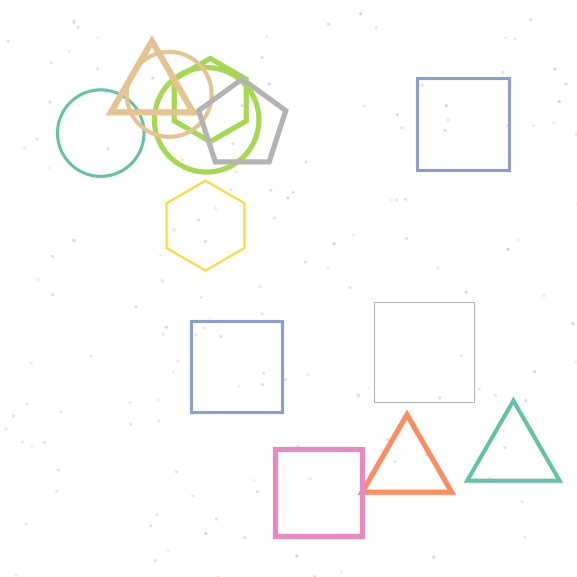[{"shape": "triangle", "thickness": 2, "radius": 0.46, "center": [0.889, 0.213]}, {"shape": "circle", "thickness": 1.5, "radius": 0.37, "center": [0.174, 0.769]}, {"shape": "triangle", "thickness": 2.5, "radius": 0.45, "center": [0.705, 0.192]}, {"shape": "square", "thickness": 1.5, "radius": 0.39, "center": [0.41, 0.365]}, {"shape": "square", "thickness": 1.5, "radius": 0.4, "center": [0.802, 0.784]}, {"shape": "square", "thickness": 2.5, "radius": 0.38, "center": [0.551, 0.146]}, {"shape": "circle", "thickness": 2.5, "radius": 0.45, "center": [0.358, 0.792]}, {"shape": "hexagon", "thickness": 2.5, "radius": 0.36, "center": [0.364, 0.826]}, {"shape": "hexagon", "thickness": 1, "radius": 0.39, "center": [0.356, 0.608]}, {"shape": "circle", "thickness": 2, "radius": 0.37, "center": [0.293, 0.836]}, {"shape": "triangle", "thickness": 3, "radius": 0.41, "center": [0.263, 0.846]}, {"shape": "square", "thickness": 0.5, "radius": 0.43, "center": [0.734, 0.39]}, {"shape": "pentagon", "thickness": 2.5, "radius": 0.4, "center": [0.419, 0.783]}]